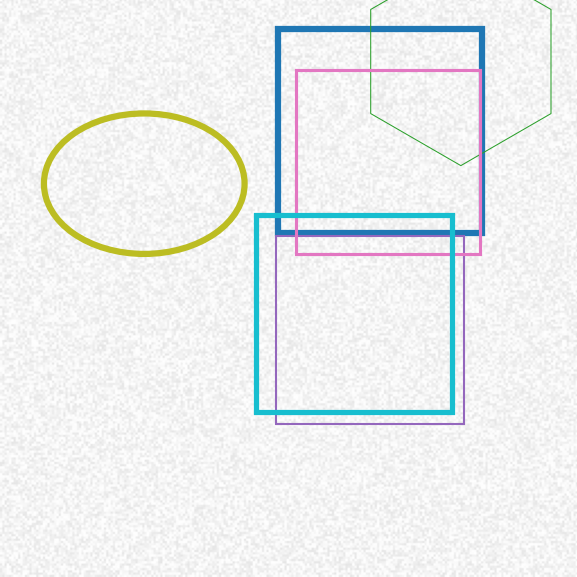[{"shape": "square", "thickness": 3, "radius": 0.89, "center": [0.658, 0.772]}, {"shape": "hexagon", "thickness": 0.5, "radius": 0.9, "center": [0.798, 0.893]}, {"shape": "square", "thickness": 1, "radius": 0.81, "center": [0.641, 0.427]}, {"shape": "square", "thickness": 1.5, "radius": 0.8, "center": [0.672, 0.719]}, {"shape": "oval", "thickness": 3, "radius": 0.87, "center": [0.25, 0.681]}, {"shape": "square", "thickness": 2.5, "radius": 0.85, "center": [0.613, 0.456]}]